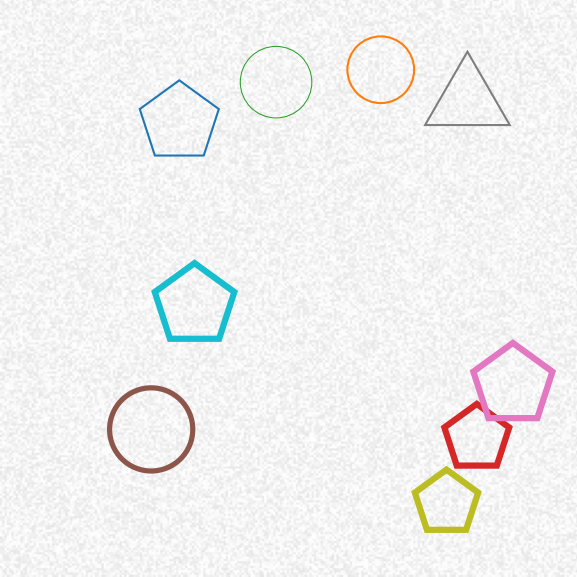[{"shape": "pentagon", "thickness": 1, "radius": 0.36, "center": [0.31, 0.788]}, {"shape": "circle", "thickness": 1, "radius": 0.29, "center": [0.659, 0.878]}, {"shape": "circle", "thickness": 0.5, "radius": 0.31, "center": [0.478, 0.857]}, {"shape": "pentagon", "thickness": 3, "radius": 0.3, "center": [0.826, 0.241]}, {"shape": "circle", "thickness": 2.5, "radius": 0.36, "center": [0.262, 0.256]}, {"shape": "pentagon", "thickness": 3, "radius": 0.36, "center": [0.888, 0.333]}, {"shape": "triangle", "thickness": 1, "radius": 0.42, "center": [0.809, 0.825]}, {"shape": "pentagon", "thickness": 3, "radius": 0.29, "center": [0.773, 0.128]}, {"shape": "pentagon", "thickness": 3, "radius": 0.36, "center": [0.337, 0.471]}]